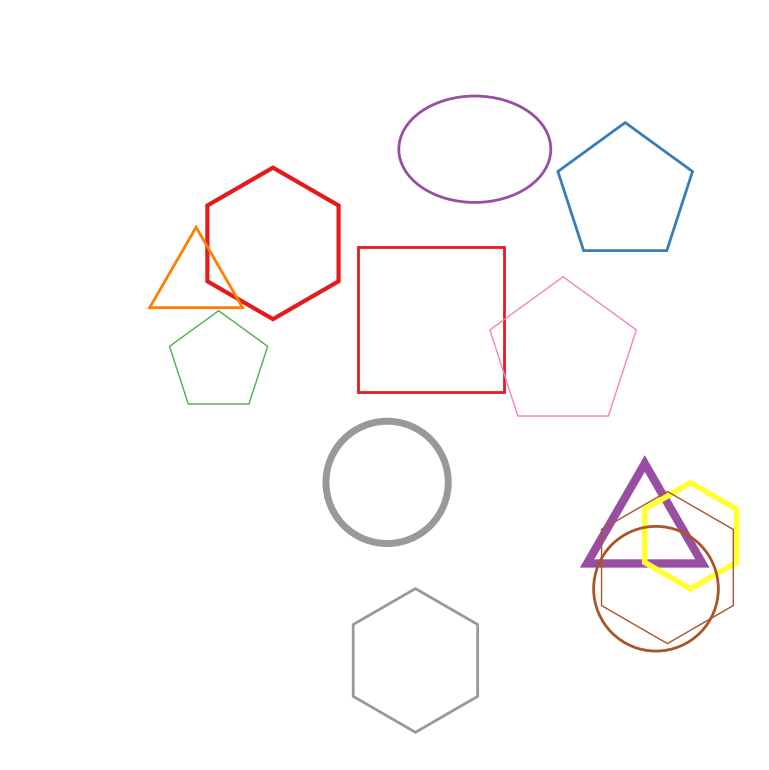[{"shape": "hexagon", "thickness": 1.5, "radius": 0.49, "center": [0.355, 0.684]}, {"shape": "square", "thickness": 1, "radius": 0.47, "center": [0.56, 0.585]}, {"shape": "pentagon", "thickness": 1, "radius": 0.46, "center": [0.812, 0.749]}, {"shape": "pentagon", "thickness": 0.5, "radius": 0.34, "center": [0.284, 0.529]}, {"shape": "oval", "thickness": 1, "radius": 0.49, "center": [0.617, 0.806]}, {"shape": "triangle", "thickness": 3, "radius": 0.43, "center": [0.837, 0.311]}, {"shape": "triangle", "thickness": 1, "radius": 0.35, "center": [0.255, 0.635]}, {"shape": "hexagon", "thickness": 2, "radius": 0.34, "center": [0.897, 0.304]}, {"shape": "hexagon", "thickness": 0.5, "radius": 0.49, "center": [0.867, 0.263]}, {"shape": "circle", "thickness": 1, "radius": 0.4, "center": [0.852, 0.235]}, {"shape": "pentagon", "thickness": 0.5, "radius": 0.5, "center": [0.731, 0.541]}, {"shape": "circle", "thickness": 2.5, "radius": 0.4, "center": [0.503, 0.374]}, {"shape": "hexagon", "thickness": 1, "radius": 0.47, "center": [0.54, 0.142]}]